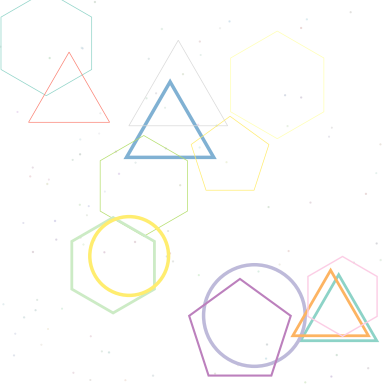[{"shape": "triangle", "thickness": 2, "radius": 0.57, "center": [0.88, 0.172]}, {"shape": "hexagon", "thickness": 0.5, "radius": 0.68, "center": [0.12, 0.888]}, {"shape": "hexagon", "thickness": 0.5, "radius": 0.7, "center": [0.72, 0.78]}, {"shape": "circle", "thickness": 2.5, "radius": 0.66, "center": [0.661, 0.18]}, {"shape": "triangle", "thickness": 0.5, "radius": 0.61, "center": [0.179, 0.743]}, {"shape": "triangle", "thickness": 2.5, "radius": 0.65, "center": [0.442, 0.657]}, {"shape": "triangle", "thickness": 2, "radius": 0.57, "center": [0.859, 0.185]}, {"shape": "hexagon", "thickness": 0.5, "radius": 0.65, "center": [0.374, 0.517]}, {"shape": "hexagon", "thickness": 1, "radius": 0.52, "center": [0.89, 0.23]}, {"shape": "triangle", "thickness": 0.5, "radius": 0.74, "center": [0.463, 0.747]}, {"shape": "pentagon", "thickness": 1.5, "radius": 0.69, "center": [0.623, 0.137]}, {"shape": "hexagon", "thickness": 2, "radius": 0.62, "center": [0.294, 0.311]}, {"shape": "circle", "thickness": 2.5, "radius": 0.51, "center": [0.336, 0.335]}, {"shape": "pentagon", "thickness": 0.5, "radius": 0.53, "center": [0.598, 0.592]}]